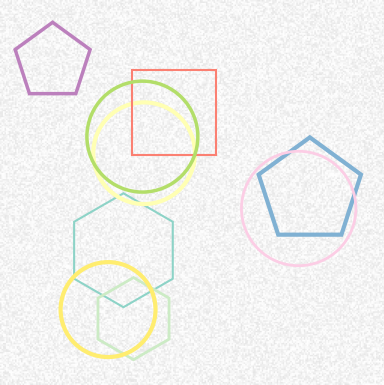[{"shape": "hexagon", "thickness": 1.5, "radius": 0.74, "center": [0.321, 0.35]}, {"shape": "circle", "thickness": 3, "radius": 0.66, "center": [0.374, 0.602]}, {"shape": "square", "thickness": 1.5, "radius": 0.55, "center": [0.452, 0.708]}, {"shape": "pentagon", "thickness": 3, "radius": 0.7, "center": [0.805, 0.503]}, {"shape": "circle", "thickness": 2.5, "radius": 0.72, "center": [0.37, 0.645]}, {"shape": "circle", "thickness": 2, "radius": 0.74, "center": [0.776, 0.458]}, {"shape": "pentagon", "thickness": 2.5, "radius": 0.51, "center": [0.137, 0.84]}, {"shape": "hexagon", "thickness": 2, "radius": 0.53, "center": [0.347, 0.172]}, {"shape": "circle", "thickness": 3, "radius": 0.62, "center": [0.281, 0.196]}]